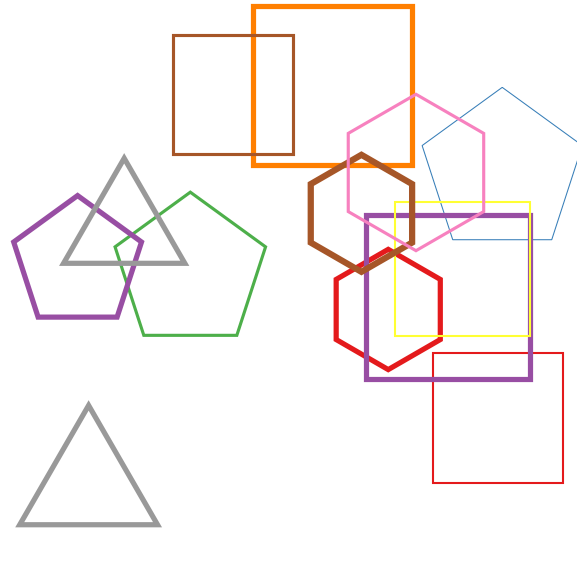[{"shape": "square", "thickness": 1, "radius": 0.56, "center": [0.863, 0.275]}, {"shape": "hexagon", "thickness": 2.5, "radius": 0.52, "center": [0.672, 0.463]}, {"shape": "pentagon", "thickness": 0.5, "radius": 0.73, "center": [0.87, 0.702]}, {"shape": "pentagon", "thickness": 1.5, "radius": 0.69, "center": [0.33, 0.529]}, {"shape": "square", "thickness": 2.5, "radius": 0.71, "center": [0.776, 0.485]}, {"shape": "pentagon", "thickness": 2.5, "radius": 0.58, "center": [0.134, 0.544]}, {"shape": "square", "thickness": 2.5, "radius": 0.69, "center": [0.576, 0.851]}, {"shape": "square", "thickness": 1, "radius": 0.58, "center": [0.801, 0.533]}, {"shape": "hexagon", "thickness": 3, "radius": 0.51, "center": [0.626, 0.63]}, {"shape": "square", "thickness": 1.5, "radius": 0.52, "center": [0.404, 0.836]}, {"shape": "hexagon", "thickness": 1.5, "radius": 0.68, "center": [0.72, 0.7]}, {"shape": "triangle", "thickness": 2.5, "radius": 0.61, "center": [0.215, 0.604]}, {"shape": "triangle", "thickness": 2.5, "radius": 0.69, "center": [0.153, 0.159]}]